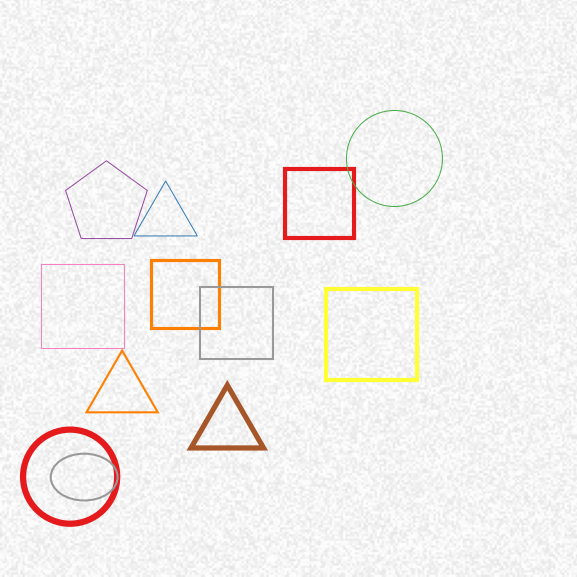[{"shape": "circle", "thickness": 3, "radius": 0.41, "center": [0.121, 0.174]}, {"shape": "square", "thickness": 2, "radius": 0.3, "center": [0.553, 0.647]}, {"shape": "triangle", "thickness": 0.5, "radius": 0.32, "center": [0.287, 0.622]}, {"shape": "circle", "thickness": 0.5, "radius": 0.42, "center": [0.683, 0.725]}, {"shape": "pentagon", "thickness": 0.5, "radius": 0.37, "center": [0.184, 0.646]}, {"shape": "square", "thickness": 1.5, "radius": 0.29, "center": [0.321, 0.49]}, {"shape": "triangle", "thickness": 1, "radius": 0.36, "center": [0.211, 0.321]}, {"shape": "square", "thickness": 2, "radius": 0.4, "center": [0.643, 0.42]}, {"shape": "triangle", "thickness": 2.5, "radius": 0.36, "center": [0.394, 0.26]}, {"shape": "square", "thickness": 0.5, "radius": 0.36, "center": [0.143, 0.469]}, {"shape": "oval", "thickness": 1, "radius": 0.29, "center": [0.146, 0.173]}, {"shape": "square", "thickness": 1, "radius": 0.31, "center": [0.41, 0.44]}]